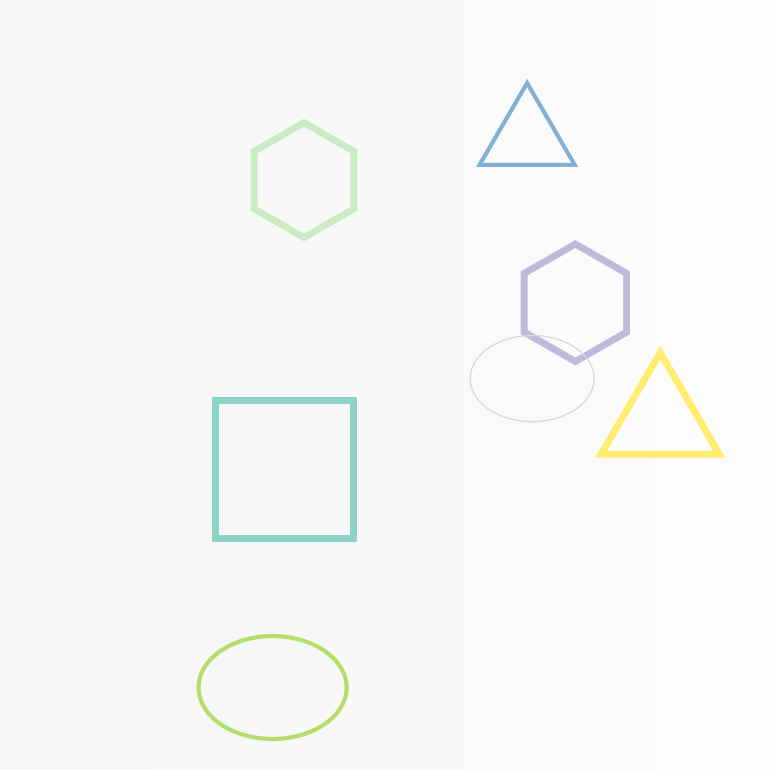[{"shape": "square", "thickness": 2.5, "radius": 0.45, "center": [0.366, 0.391]}, {"shape": "hexagon", "thickness": 2.5, "radius": 0.38, "center": [0.742, 0.607]}, {"shape": "triangle", "thickness": 1.5, "radius": 0.35, "center": [0.68, 0.821]}, {"shape": "oval", "thickness": 1.5, "radius": 0.48, "center": [0.352, 0.107]}, {"shape": "oval", "thickness": 0.5, "radius": 0.4, "center": [0.687, 0.508]}, {"shape": "hexagon", "thickness": 2.5, "radius": 0.37, "center": [0.392, 0.766]}, {"shape": "triangle", "thickness": 2.5, "radius": 0.44, "center": [0.852, 0.454]}]